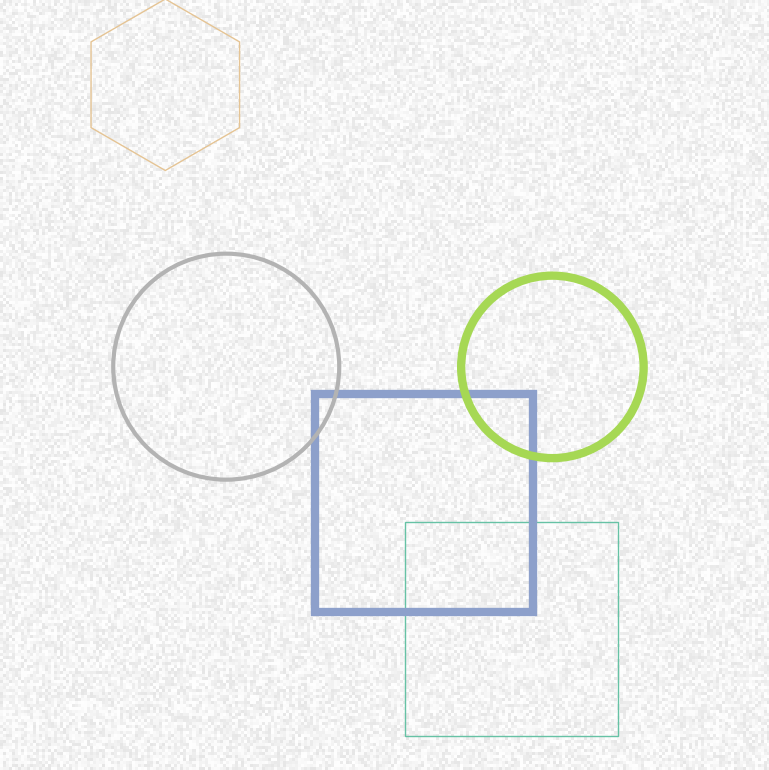[{"shape": "square", "thickness": 0.5, "radius": 0.69, "center": [0.664, 0.183]}, {"shape": "square", "thickness": 3, "radius": 0.71, "center": [0.55, 0.347]}, {"shape": "circle", "thickness": 3, "radius": 0.59, "center": [0.717, 0.524]}, {"shape": "hexagon", "thickness": 0.5, "radius": 0.56, "center": [0.215, 0.89]}, {"shape": "circle", "thickness": 1.5, "radius": 0.73, "center": [0.294, 0.524]}]